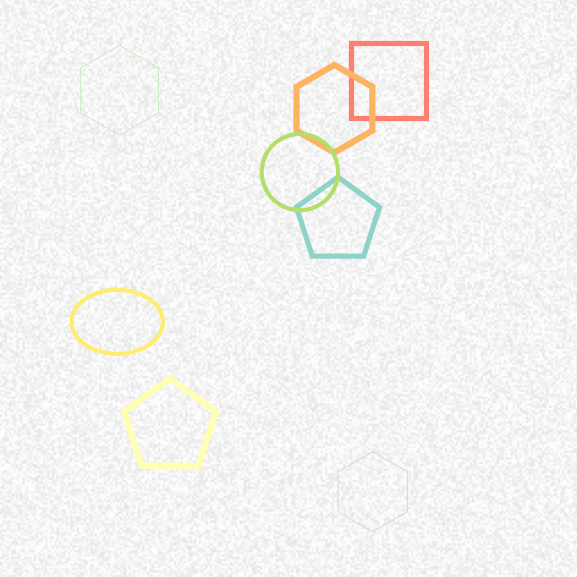[{"shape": "pentagon", "thickness": 2.5, "radius": 0.38, "center": [0.585, 0.617]}, {"shape": "pentagon", "thickness": 3, "radius": 0.42, "center": [0.294, 0.26]}, {"shape": "square", "thickness": 2.5, "radius": 0.32, "center": [0.673, 0.86]}, {"shape": "hexagon", "thickness": 3, "radius": 0.38, "center": [0.579, 0.811]}, {"shape": "circle", "thickness": 2, "radius": 0.33, "center": [0.519, 0.701]}, {"shape": "hexagon", "thickness": 0.5, "radius": 0.35, "center": [0.645, 0.148]}, {"shape": "hexagon", "thickness": 0.5, "radius": 0.39, "center": [0.207, 0.843]}, {"shape": "oval", "thickness": 2, "radius": 0.4, "center": [0.203, 0.442]}]